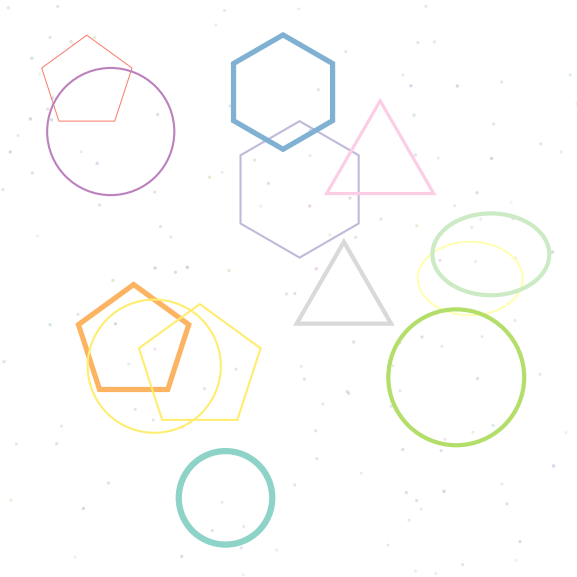[{"shape": "circle", "thickness": 3, "radius": 0.4, "center": [0.391, 0.137]}, {"shape": "oval", "thickness": 1, "radius": 0.45, "center": [0.814, 0.517]}, {"shape": "hexagon", "thickness": 1, "radius": 0.59, "center": [0.519, 0.671]}, {"shape": "pentagon", "thickness": 0.5, "radius": 0.41, "center": [0.15, 0.856]}, {"shape": "hexagon", "thickness": 2.5, "radius": 0.5, "center": [0.49, 0.84]}, {"shape": "pentagon", "thickness": 2.5, "radius": 0.5, "center": [0.231, 0.406]}, {"shape": "circle", "thickness": 2, "radius": 0.59, "center": [0.79, 0.346]}, {"shape": "triangle", "thickness": 1.5, "radius": 0.54, "center": [0.658, 0.718]}, {"shape": "triangle", "thickness": 2, "radius": 0.47, "center": [0.595, 0.486]}, {"shape": "circle", "thickness": 1, "radius": 0.55, "center": [0.192, 0.771]}, {"shape": "oval", "thickness": 2, "radius": 0.51, "center": [0.85, 0.559]}, {"shape": "circle", "thickness": 1, "radius": 0.58, "center": [0.267, 0.365]}, {"shape": "pentagon", "thickness": 1, "radius": 0.55, "center": [0.346, 0.362]}]